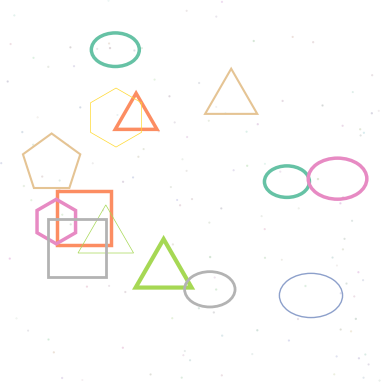[{"shape": "oval", "thickness": 2.5, "radius": 0.29, "center": [0.745, 0.528]}, {"shape": "oval", "thickness": 2.5, "radius": 0.31, "center": [0.3, 0.871]}, {"shape": "square", "thickness": 2.5, "radius": 0.35, "center": [0.218, 0.434]}, {"shape": "triangle", "thickness": 2.5, "radius": 0.31, "center": [0.354, 0.695]}, {"shape": "oval", "thickness": 1, "radius": 0.41, "center": [0.808, 0.233]}, {"shape": "hexagon", "thickness": 2.5, "radius": 0.29, "center": [0.146, 0.424]}, {"shape": "oval", "thickness": 2.5, "radius": 0.38, "center": [0.877, 0.536]}, {"shape": "triangle", "thickness": 0.5, "radius": 0.42, "center": [0.275, 0.385]}, {"shape": "triangle", "thickness": 3, "radius": 0.42, "center": [0.425, 0.295]}, {"shape": "hexagon", "thickness": 0.5, "radius": 0.38, "center": [0.301, 0.695]}, {"shape": "pentagon", "thickness": 1.5, "radius": 0.39, "center": [0.134, 0.575]}, {"shape": "triangle", "thickness": 1.5, "radius": 0.39, "center": [0.6, 0.743]}, {"shape": "oval", "thickness": 2, "radius": 0.33, "center": [0.545, 0.249]}, {"shape": "square", "thickness": 2, "radius": 0.38, "center": [0.199, 0.356]}]